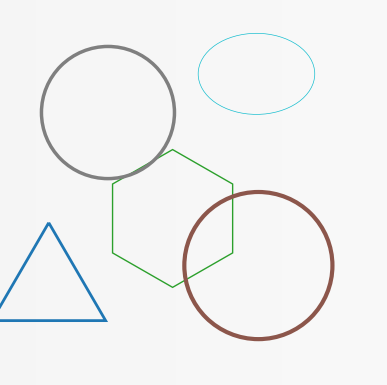[{"shape": "triangle", "thickness": 2, "radius": 0.85, "center": [0.126, 0.252]}, {"shape": "hexagon", "thickness": 1, "radius": 0.89, "center": [0.445, 0.433]}, {"shape": "circle", "thickness": 3, "radius": 0.96, "center": [0.667, 0.31]}, {"shape": "circle", "thickness": 2.5, "radius": 0.86, "center": [0.279, 0.708]}, {"shape": "oval", "thickness": 0.5, "radius": 0.75, "center": [0.662, 0.808]}]